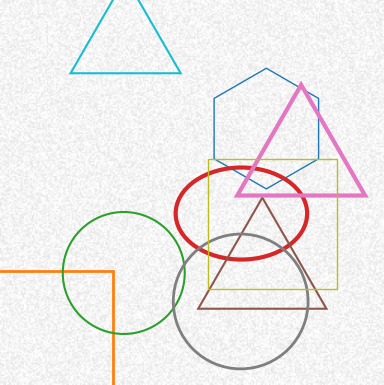[{"shape": "hexagon", "thickness": 1, "radius": 0.78, "center": [0.692, 0.666]}, {"shape": "square", "thickness": 2, "radius": 0.84, "center": [0.126, 0.129]}, {"shape": "circle", "thickness": 1.5, "radius": 0.79, "center": [0.321, 0.291]}, {"shape": "oval", "thickness": 3, "radius": 0.85, "center": [0.627, 0.445]}, {"shape": "triangle", "thickness": 1.5, "radius": 0.96, "center": [0.681, 0.294]}, {"shape": "triangle", "thickness": 3, "radius": 0.96, "center": [0.782, 0.588]}, {"shape": "circle", "thickness": 2, "radius": 0.88, "center": [0.625, 0.217]}, {"shape": "square", "thickness": 1, "radius": 0.84, "center": [0.707, 0.418]}, {"shape": "triangle", "thickness": 1.5, "radius": 0.83, "center": [0.326, 0.892]}]